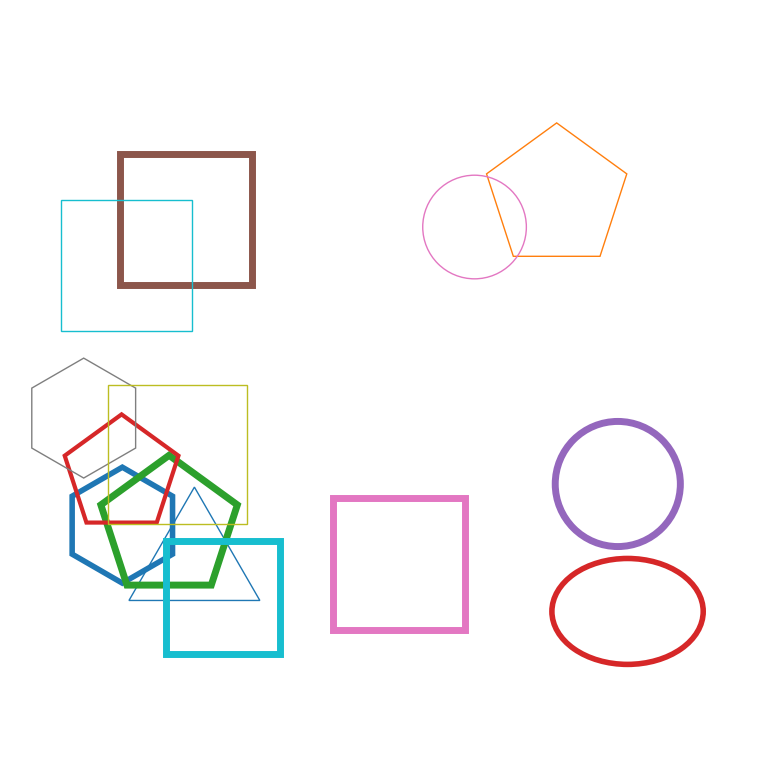[{"shape": "hexagon", "thickness": 2, "radius": 0.38, "center": [0.159, 0.318]}, {"shape": "triangle", "thickness": 0.5, "radius": 0.49, "center": [0.252, 0.269]}, {"shape": "pentagon", "thickness": 0.5, "radius": 0.48, "center": [0.723, 0.745]}, {"shape": "pentagon", "thickness": 2.5, "radius": 0.47, "center": [0.22, 0.316]}, {"shape": "oval", "thickness": 2, "radius": 0.49, "center": [0.815, 0.206]}, {"shape": "pentagon", "thickness": 1.5, "radius": 0.39, "center": [0.158, 0.384]}, {"shape": "circle", "thickness": 2.5, "radius": 0.41, "center": [0.802, 0.371]}, {"shape": "square", "thickness": 2.5, "radius": 0.43, "center": [0.241, 0.715]}, {"shape": "square", "thickness": 2.5, "radius": 0.43, "center": [0.518, 0.267]}, {"shape": "circle", "thickness": 0.5, "radius": 0.34, "center": [0.616, 0.705]}, {"shape": "hexagon", "thickness": 0.5, "radius": 0.39, "center": [0.109, 0.457]}, {"shape": "square", "thickness": 0.5, "radius": 0.45, "center": [0.23, 0.41]}, {"shape": "square", "thickness": 0.5, "radius": 0.42, "center": [0.164, 0.655]}, {"shape": "square", "thickness": 2.5, "radius": 0.37, "center": [0.29, 0.224]}]